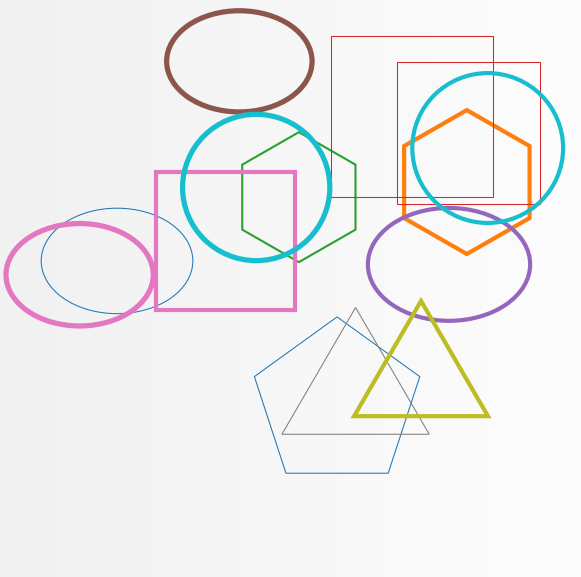[{"shape": "pentagon", "thickness": 0.5, "radius": 0.75, "center": [0.58, 0.301]}, {"shape": "oval", "thickness": 0.5, "radius": 0.65, "center": [0.201, 0.547]}, {"shape": "hexagon", "thickness": 2, "radius": 0.62, "center": [0.803, 0.684]}, {"shape": "hexagon", "thickness": 1, "radius": 0.56, "center": [0.514, 0.658]}, {"shape": "square", "thickness": 0.5, "radius": 0.61, "center": [0.806, 0.768]}, {"shape": "square", "thickness": 0.5, "radius": 0.7, "center": [0.708, 0.797]}, {"shape": "oval", "thickness": 2, "radius": 0.7, "center": [0.772, 0.541]}, {"shape": "oval", "thickness": 2.5, "radius": 0.63, "center": [0.412, 0.893]}, {"shape": "oval", "thickness": 2.5, "radius": 0.63, "center": [0.137, 0.523]}, {"shape": "square", "thickness": 2, "radius": 0.6, "center": [0.388, 0.581]}, {"shape": "triangle", "thickness": 0.5, "radius": 0.73, "center": [0.612, 0.32]}, {"shape": "triangle", "thickness": 2, "radius": 0.67, "center": [0.724, 0.345]}, {"shape": "circle", "thickness": 2.5, "radius": 0.63, "center": [0.441, 0.674]}, {"shape": "circle", "thickness": 2, "radius": 0.65, "center": [0.839, 0.743]}]